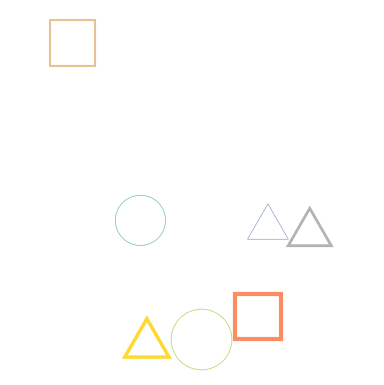[{"shape": "circle", "thickness": 0.5, "radius": 0.33, "center": [0.365, 0.428]}, {"shape": "square", "thickness": 3, "radius": 0.3, "center": [0.669, 0.178]}, {"shape": "triangle", "thickness": 0.5, "radius": 0.31, "center": [0.696, 0.409]}, {"shape": "circle", "thickness": 0.5, "radius": 0.39, "center": [0.523, 0.118]}, {"shape": "triangle", "thickness": 2.5, "radius": 0.33, "center": [0.382, 0.106]}, {"shape": "square", "thickness": 1.5, "radius": 0.3, "center": [0.188, 0.888]}, {"shape": "triangle", "thickness": 2, "radius": 0.32, "center": [0.805, 0.394]}]